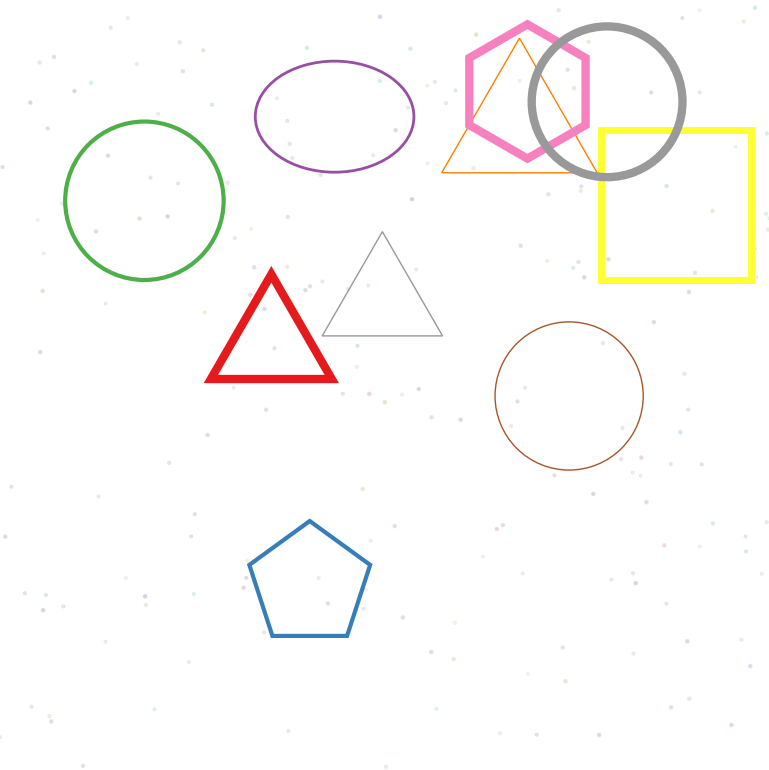[{"shape": "triangle", "thickness": 3, "radius": 0.45, "center": [0.352, 0.553]}, {"shape": "pentagon", "thickness": 1.5, "radius": 0.41, "center": [0.402, 0.241]}, {"shape": "circle", "thickness": 1.5, "radius": 0.51, "center": [0.188, 0.739]}, {"shape": "oval", "thickness": 1, "radius": 0.52, "center": [0.435, 0.848]}, {"shape": "triangle", "thickness": 0.5, "radius": 0.58, "center": [0.675, 0.834]}, {"shape": "square", "thickness": 2.5, "radius": 0.49, "center": [0.878, 0.734]}, {"shape": "circle", "thickness": 0.5, "radius": 0.48, "center": [0.739, 0.486]}, {"shape": "hexagon", "thickness": 3, "radius": 0.44, "center": [0.685, 0.881]}, {"shape": "triangle", "thickness": 0.5, "radius": 0.45, "center": [0.497, 0.609]}, {"shape": "circle", "thickness": 3, "radius": 0.49, "center": [0.788, 0.868]}]